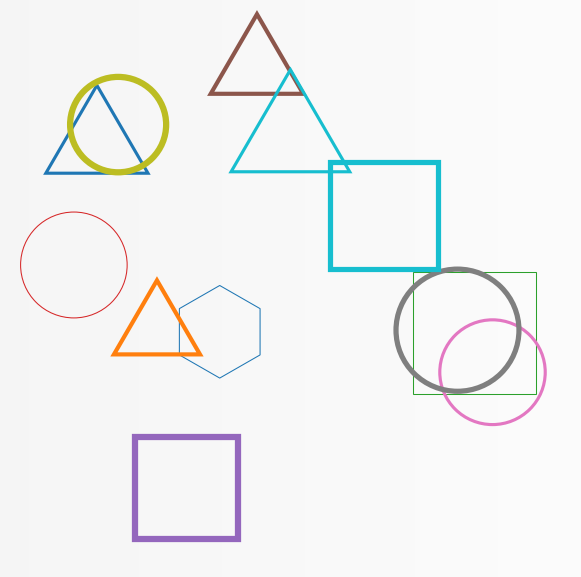[{"shape": "triangle", "thickness": 1.5, "radius": 0.51, "center": [0.167, 0.75]}, {"shape": "hexagon", "thickness": 0.5, "radius": 0.4, "center": [0.378, 0.425]}, {"shape": "triangle", "thickness": 2, "radius": 0.43, "center": [0.27, 0.428]}, {"shape": "square", "thickness": 0.5, "radius": 0.53, "center": [0.816, 0.423]}, {"shape": "circle", "thickness": 0.5, "radius": 0.46, "center": [0.127, 0.54]}, {"shape": "square", "thickness": 3, "radius": 0.44, "center": [0.321, 0.155]}, {"shape": "triangle", "thickness": 2, "radius": 0.46, "center": [0.442, 0.883]}, {"shape": "circle", "thickness": 1.5, "radius": 0.45, "center": [0.847, 0.355]}, {"shape": "circle", "thickness": 2.5, "radius": 0.53, "center": [0.787, 0.427]}, {"shape": "circle", "thickness": 3, "radius": 0.41, "center": [0.203, 0.783]}, {"shape": "triangle", "thickness": 1.5, "radius": 0.59, "center": [0.5, 0.761]}, {"shape": "square", "thickness": 2.5, "radius": 0.47, "center": [0.661, 0.626]}]